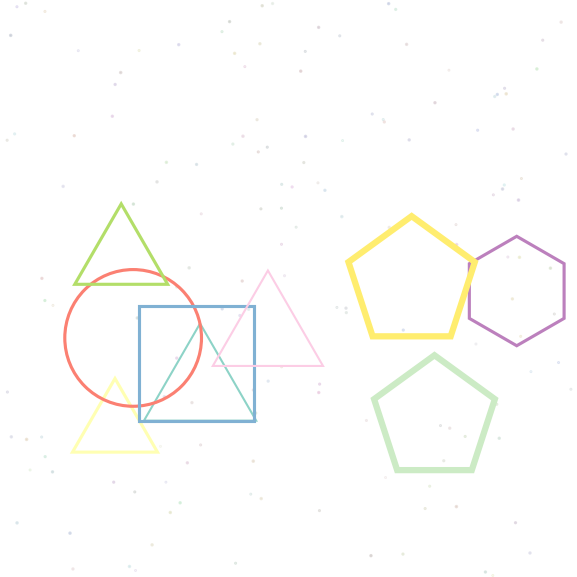[{"shape": "triangle", "thickness": 1, "radius": 0.56, "center": [0.346, 0.327]}, {"shape": "triangle", "thickness": 1.5, "radius": 0.42, "center": [0.199, 0.259]}, {"shape": "circle", "thickness": 1.5, "radius": 0.59, "center": [0.231, 0.414]}, {"shape": "square", "thickness": 1.5, "radius": 0.5, "center": [0.341, 0.37]}, {"shape": "triangle", "thickness": 1.5, "radius": 0.46, "center": [0.21, 0.553]}, {"shape": "triangle", "thickness": 1, "radius": 0.55, "center": [0.464, 0.421]}, {"shape": "hexagon", "thickness": 1.5, "radius": 0.47, "center": [0.895, 0.495]}, {"shape": "pentagon", "thickness": 3, "radius": 0.55, "center": [0.752, 0.274]}, {"shape": "pentagon", "thickness": 3, "radius": 0.58, "center": [0.713, 0.51]}]